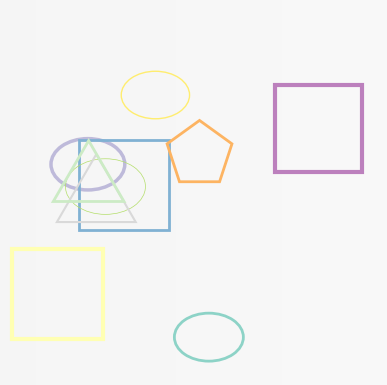[{"shape": "oval", "thickness": 2, "radius": 0.45, "center": [0.539, 0.124]}, {"shape": "square", "thickness": 3, "radius": 0.59, "center": [0.148, 0.236]}, {"shape": "oval", "thickness": 2.5, "radius": 0.48, "center": [0.227, 0.573]}, {"shape": "square", "thickness": 2, "radius": 0.58, "center": [0.32, 0.52]}, {"shape": "pentagon", "thickness": 2, "radius": 0.44, "center": [0.515, 0.599]}, {"shape": "oval", "thickness": 0.5, "radius": 0.52, "center": [0.272, 0.515]}, {"shape": "triangle", "thickness": 1.5, "radius": 0.59, "center": [0.249, 0.482]}, {"shape": "square", "thickness": 3, "radius": 0.56, "center": [0.821, 0.667]}, {"shape": "triangle", "thickness": 2, "radius": 0.53, "center": [0.229, 0.529]}, {"shape": "oval", "thickness": 1, "radius": 0.44, "center": [0.401, 0.753]}]